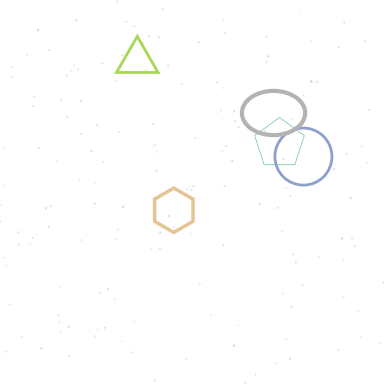[{"shape": "pentagon", "thickness": 0.5, "radius": 0.34, "center": [0.726, 0.627]}, {"shape": "circle", "thickness": 2, "radius": 0.37, "center": [0.788, 0.593]}, {"shape": "triangle", "thickness": 2, "radius": 0.31, "center": [0.357, 0.843]}, {"shape": "hexagon", "thickness": 2.5, "radius": 0.29, "center": [0.451, 0.454]}, {"shape": "oval", "thickness": 3, "radius": 0.41, "center": [0.71, 0.707]}]